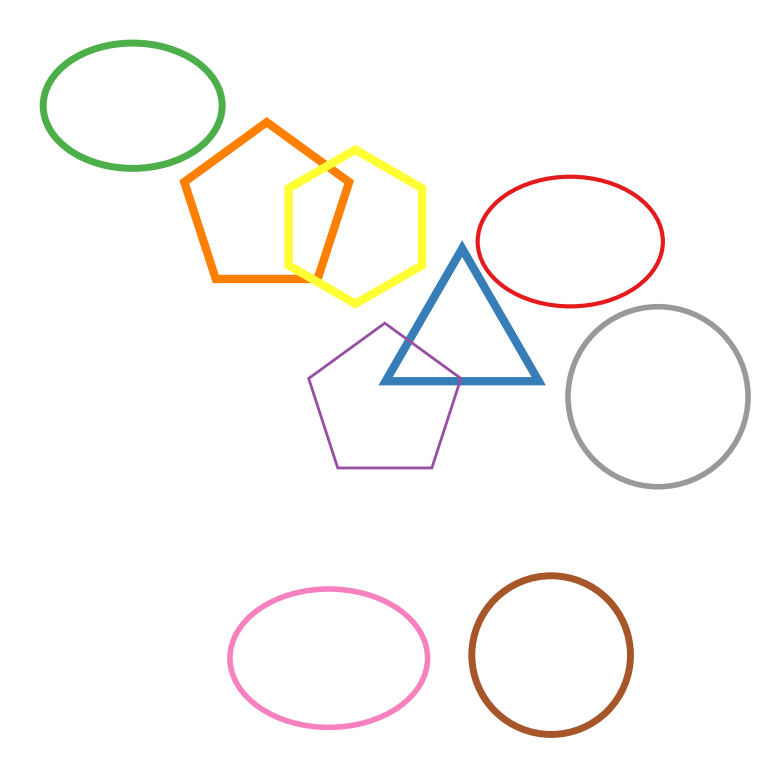[{"shape": "oval", "thickness": 1.5, "radius": 0.6, "center": [0.741, 0.686]}, {"shape": "triangle", "thickness": 3, "radius": 0.57, "center": [0.6, 0.562]}, {"shape": "oval", "thickness": 2.5, "radius": 0.58, "center": [0.172, 0.863]}, {"shape": "pentagon", "thickness": 1, "radius": 0.52, "center": [0.5, 0.476]}, {"shape": "pentagon", "thickness": 3, "radius": 0.56, "center": [0.346, 0.729]}, {"shape": "hexagon", "thickness": 3, "radius": 0.5, "center": [0.461, 0.705]}, {"shape": "circle", "thickness": 2.5, "radius": 0.52, "center": [0.716, 0.149]}, {"shape": "oval", "thickness": 2, "radius": 0.64, "center": [0.427, 0.145]}, {"shape": "circle", "thickness": 2, "radius": 0.58, "center": [0.855, 0.485]}]